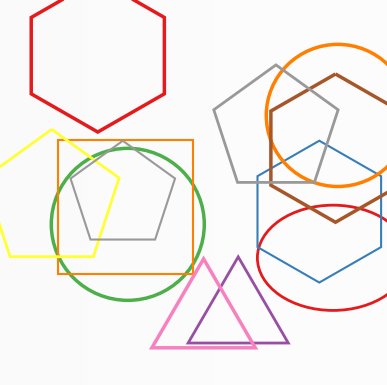[{"shape": "oval", "thickness": 2, "radius": 0.98, "center": [0.859, 0.33]}, {"shape": "hexagon", "thickness": 2.5, "radius": 0.99, "center": [0.252, 0.855]}, {"shape": "hexagon", "thickness": 1.5, "radius": 0.92, "center": [0.824, 0.45]}, {"shape": "circle", "thickness": 2.5, "radius": 0.99, "center": [0.33, 0.417]}, {"shape": "triangle", "thickness": 2, "radius": 0.75, "center": [0.615, 0.184]}, {"shape": "circle", "thickness": 2.5, "radius": 0.92, "center": [0.872, 0.7]}, {"shape": "square", "thickness": 1.5, "radius": 0.87, "center": [0.325, 0.463]}, {"shape": "pentagon", "thickness": 2, "radius": 0.91, "center": [0.134, 0.481]}, {"shape": "hexagon", "thickness": 2.5, "radius": 0.96, "center": [0.866, 0.615]}, {"shape": "triangle", "thickness": 2.5, "radius": 0.77, "center": [0.525, 0.174]}, {"shape": "pentagon", "thickness": 1.5, "radius": 0.71, "center": [0.317, 0.493]}, {"shape": "pentagon", "thickness": 2, "radius": 0.84, "center": [0.712, 0.663]}]